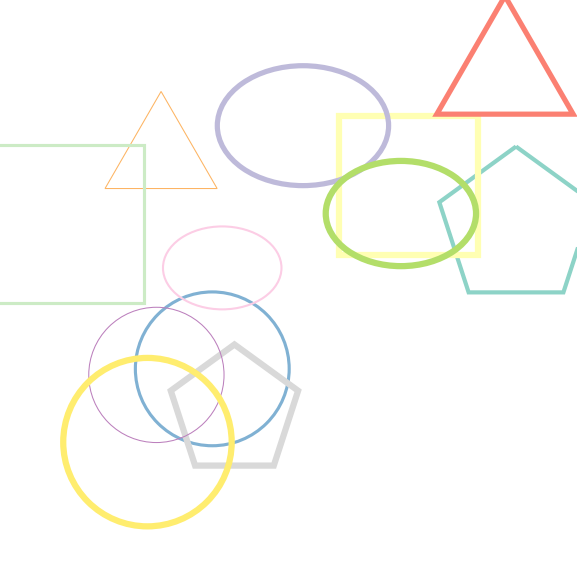[{"shape": "pentagon", "thickness": 2, "radius": 0.7, "center": [0.894, 0.606]}, {"shape": "square", "thickness": 3, "radius": 0.6, "center": [0.707, 0.678]}, {"shape": "oval", "thickness": 2.5, "radius": 0.74, "center": [0.525, 0.782]}, {"shape": "triangle", "thickness": 2.5, "radius": 0.68, "center": [0.874, 0.87]}, {"shape": "circle", "thickness": 1.5, "radius": 0.67, "center": [0.368, 0.36]}, {"shape": "triangle", "thickness": 0.5, "radius": 0.56, "center": [0.279, 0.729]}, {"shape": "oval", "thickness": 3, "radius": 0.65, "center": [0.694, 0.629]}, {"shape": "oval", "thickness": 1, "radius": 0.51, "center": [0.385, 0.535]}, {"shape": "pentagon", "thickness": 3, "radius": 0.58, "center": [0.406, 0.287]}, {"shape": "circle", "thickness": 0.5, "radius": 0.59, "center": [0.271, 0.35]}, {"shape": "square", "thickness": 1.5, "radius": 0.68, "center": [0.112, 0.611]}, {"shape": "circle", "thickness": 3, "radius": 0.73, "center": [0.255, 0.234]}]